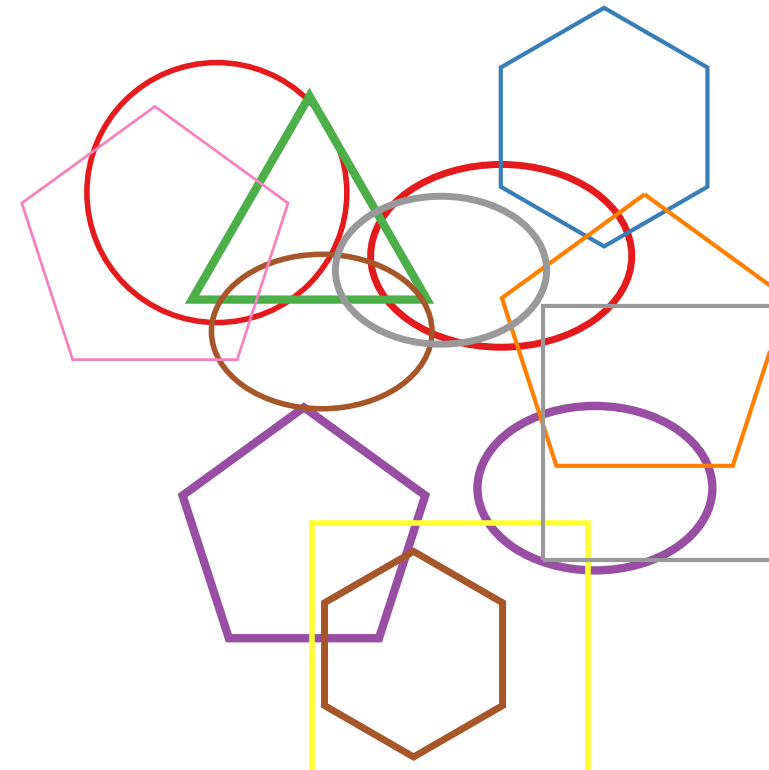[{"shape": "circle", "thickness": 2, "radius": 0.84, "center": [0.282, 0.75]}, {"shape": "oval", "thickness": 2.5, "radius": 0.85, "center": [0.651, 0.668]}, {"shape": "hexagon", "thickness": 1.5, "radius": 0.77, "center": [0.785, 0.835]}, {"shape": "triangle", "thickness": 3, "radius": 0.88, "center": [0.402, 0.699]}, {"shape": "oval", "thickness": 3, "radius": 0.76, "center": [0.773, 0.366]}, {"shape": "pentagon", "thickness": 3, "radius": 0.83, "center": [0.395, 0.305]}, {"shape": "pentagon", "thickness": 1.5, "radius": 0.97, "center": [0.837, 0.553]}, {"shape": "square", "thickness": 2, "radius": 0.89, "center": [0.585, 0.142]}, {"shape": "hexagon", "thickness": 2.5, "radius": 0.67, "center": [0.537, 0.15]}, {"shape": "oval", "thickness": 2, "radius": 0.72, "center": [0.418, 0.569]}, {"shape": "pentagon", "thickness": 1, "radius": 0.91, "center": [0.201, 0.68]}, {"shape": "square", "thickness": 1.5, "radius": 0.82, "center": [0.87, 0.437]}, {"shape": "oval", "thickness": 2.5, "radius": 0.69, "center": [0.573, 0.649]}]